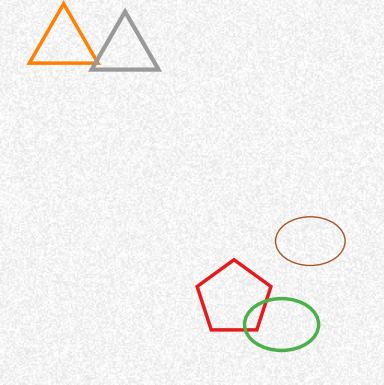[{"shape": "pentagon", "thickness": 2.5, "radius": 0.5, "center": [0.608, 0.225]}, {"shape": "oval", "thickness": 2.5, "radius": 0.48, "center": [0.731, 0.157]}, {"shape": "triangle", "thickness": 2.5, "radius": 0.51, "center": [0.165, 0.887]}, {"shape": "oval", "thickness": 1, "radius": 0.45, "center": [0.806, 0.374]}, {"shape": "triangle", "thickness": 3, "radius": 0.5, "center": [0.325, 0.869]}]